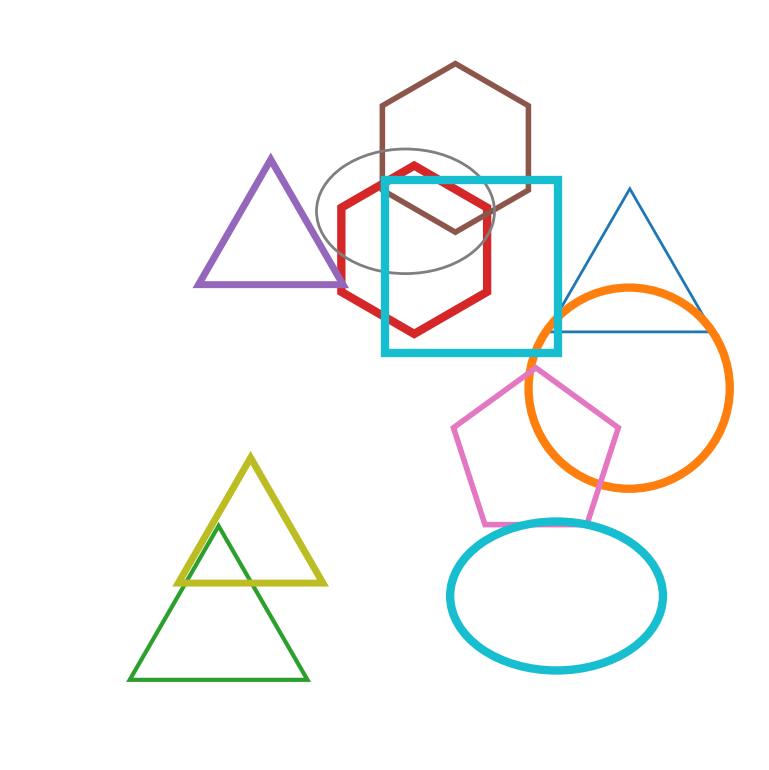[{"shape": "triangle", "thickness": 1, "radius": 0.62, "center": [0.818, 0.631]}, {"shape": "circle", "thickness": 3, "radius": 0.65, "center": [0.817, 0.496]}, {"shape": "triangle", "thickness": 1.5, "radius": 0.67, "center": [0.284, 0.184]}, {"shape": "hexagon", "thickness": 3, "radius": 0.55, "center": [0.538, 0.676]}, {"shape": "triangle", "thickness": 2.5, "radius": 0.54, "center": [0.352, 0.684]}, {"shape": "hexagon", "thickness": 2, "radius": 0.55, "center": [0.591, 0.808]}, {"shape": "pentagon", "thickness": 2, "radius": 0.56, "center": [0.696, 0.41]}, {"shape": "oval", "thickness": 1, "radius": 0.58, "center": [0.527, 0.726]}, {"shape": "triangle", "thickness": 2.5, "radius": 0.54, "center": [0.325, 0.297]}, {"shape": "oval", "thickness": 3, "radius": 0.69, "center": [0.723, 0.226]}, {"shape": "square", "thickness": 3, "radius": 0.56, "center": [0.613, 0.654]}]